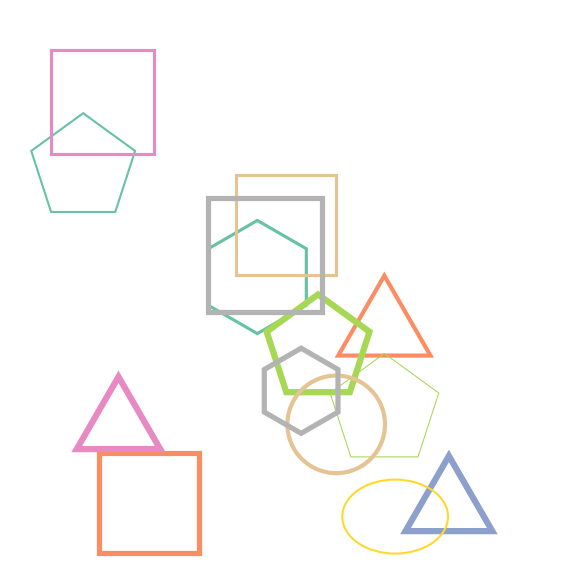[{"shape": "hexagon", "thickness": 1.5, "radius": 0.49, "center": [0.446, 0.519]}, {"shape": "pentagon", "thickness": 1, "radius": 0.47, "center": [0.144, 0.709]}, {"shape": "triangle", "thickness": 2, "radius": 0.46, "center": [0.666, 0.43]}, {"shape": "square", "thickness": 2.5, "radius": 0.43, "center": [0.258, 0.128]}, {"shape": "triangle", "thickness": 3, "radius": 0.43, "center": [0.777, 0.123]}, {"shape": "square", "thickness": 1.5, "radius": 0.45, "center": [0.177, 0.823]}, {"shape": "triangle", "thickness": 3, "radius": 0.42, "center": [0.205, 0.263]}, {"shape": "pentagon", "thickness": 0.5, "radius": 0.49, "center": [0.666, 0.288]}, {"shape": "pentagon", "thickness": 3, "radius": 0.47, "center": [0.551, 0.396]}, {"shape": "oval", "thickness": 1, "radius": 0.46, "center": [0.684, 0.105]}, {"shape": "square", "thickness": 1.5, "radius": 0.43, "center": [0.495, 0.61]}, {"shape": "circle", "thickness": 2, "radius": 0.42, "center": [0.582, 0.264]}, {"shape": "square", "thickness": 2.5, "radius": 0.49, "center": [0.459, 0.557]}, {"shape": "hexagon", "thickness": 2.5, "radius": 0.37, "center": [0.521, 0.322]}]